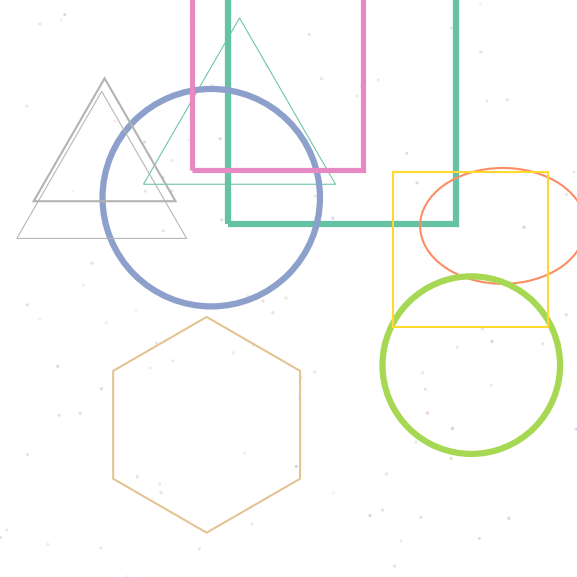[{"shape": "square", "thickness": 3, "radius": 0.99, "center": [0.591, 0.808]}, {"shape": "triangle", "thickness": 0.5, "radius": 0.96, "center": [0.415, 0.776]}, {"shape": "oval", "thickness": 1, "radius": 0.72, "center": [0.871, 0.608]}, {"shape": "circle", "thickness": 3, "radius": 0.94, "center": [0.366, 0.657]}, {"shape": "square", "thickness": 2.5, "radius": 0.74, "center": [0.481, 0.854]}, {"shape": "circle", "thickness": 3, "radius": 0.77, "center": [0.816, 0.367]}, {"shape": "square", "thickness": 1, "radius": 0.67, "center": [0.815, 0.567]}, {"shape": "hexagon", "thickness": 1, "radius": 0.93, "center": [0.358, 0.264]}, {"shape": "triangle", "thickness": 0.5, "radius": 0.85, "center": [0.176, 0.671]}, {"shape": "triangle", "thickness": 1, "radius": 0.71, "center": [0.181, 0.722]}]